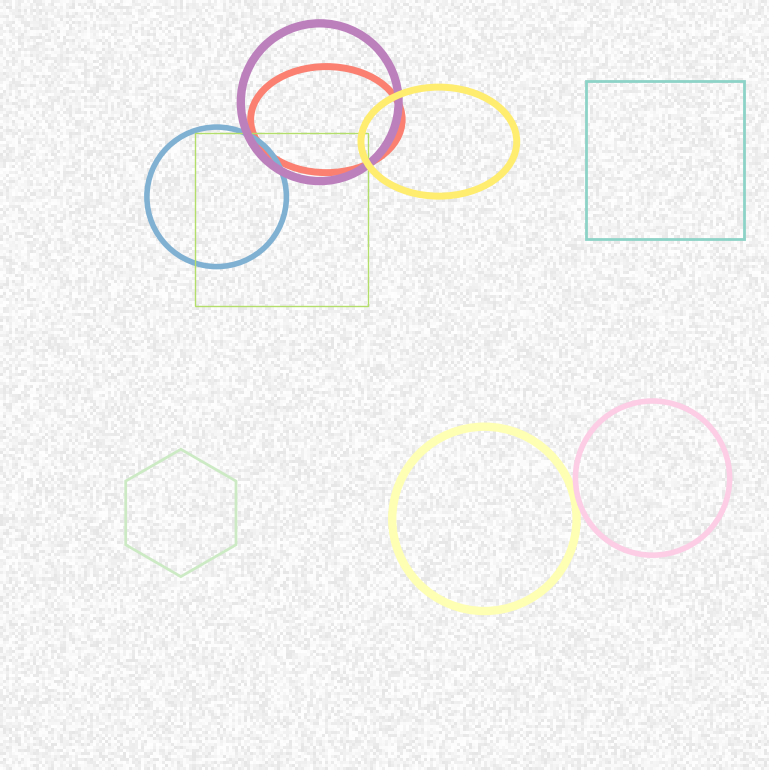[{"shape": "square", "thickness": 1, "radius": 0.51, "center": [0.864, 0.792]}, {"shape": "circle", "thickness": 3, "radius": 0.6, "center": [0.629, 0.326]}, {"shape": "oval", "thickness": 2.5, "radius": 0.49, "center": [0.424, 0.845]}, {"shape": "circle", "thickness": 2, "radius": 0.45, "center": [0.281, 0.744]}, {"shape": "square", "thickness": 0.5, "radius": 0.56, "center": [0.365, 0.715]}, {"shape": "circle", "thickness": 2, "radius": 0.5, "center": [0.847, 0.379]}, {"shape": "circle", "thickness": 3, "radius": 0.51, "center": [0.415, 0.867]}, {"shape": "hexagon", "thickness": 1, "radius": 0.41, "center": [0.235, 0.334]}, {"shape": "oval", "thickness": 2.5, "radius": 0.51, "center": [0.57, 0.816]}]